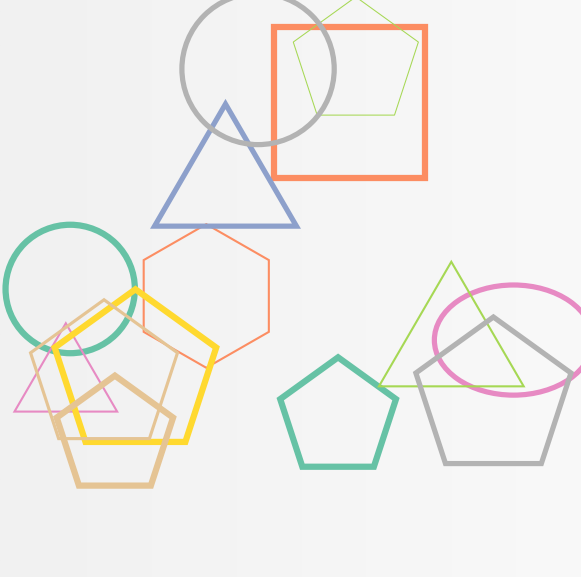[{"shape": "circle", "thickness": 3, "radius": 0.56, "center": [0.121, 0.499]}, {"shape": "pentagon", "thickness": 3, "radius": 0.52, "center": [0.582, 0.276]}, {"shape": "square", "thickness": 3, "radius": 0.65, "center": [0.602, 0.821]}, {"shape": "hexagon", "thickness": 1, "radius": 0.62, "center": [0.355, 0.487]}, {"shape": "triangle", "thickness": 2.5, "radius": 0.7, "center": [0.388, 0.678]}, {"shape": "oval", "thickness": 2.5, "radius": 0.68, "center": [0.884, 0.41]}, {"shape": "triangle", "thickness": 1, "radius": 0.51, "center": [0.113, 0.337]}, {"shape": "pentagon", "thickness": 0.5, "radius": 0.57, "center": [0.612, 0.891]}, {"shape": "triangle", "thickness": 1, "radius": 0.72, "center": [0.776, 0.402]}, {"shape": "pentagon", "thickness": 3, "radius": 0.73, "center": [0.233, 0.352]}, {"shape": "pentagon", "thickness": 3, "radius": 0.53, "center": [0.198, 0.243]}, {"shape": "pentagon", "thickness": 1.5, "radius": 0.66, "center": [0.179, 0.347]}, {"shape": "circle", "thickness": 2.5, "radius": 0.66, "center": [0.444, 0.88]}, {"shape": "pentagon", "thickness": 2.5, "radius": 0.7, "center": [0.849, 0.31]}]